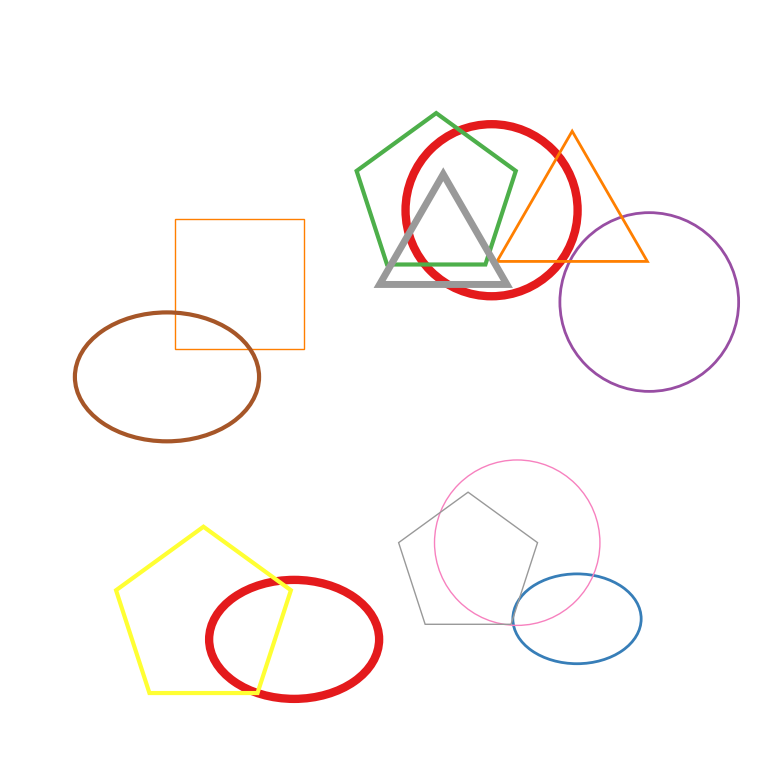[{"shape": "circle", "thickness": 3, "radius": 0.56, "center": [0.638, 0.727]}, {"shape": "oval", "thickness": 3, "radius": 0.55, "center": [0.382, 0.17]}, {"shape": "oval", "thickness": 1, "radius": 0.42, "center": [0.749, 0.196]}, {"shape": "pentagon", "thickness": 1.5, "radius": 0.54, "center": [0.566, 0.744]}, {"shape": "circle", "thickness": 1, "radius": 0.58, "center": [0.843, 0.608]}, {"shape": "square", "thickness": 0.5, "radius": 0.42, "center": [0.311, 0.632]}, {"shape": "triangle", "thickness": 1, "radius": 0.56, "center": [0.743, 0.717]}, {"shape": "pentagon", "thickness": 1.5, "radius": 0.6, "center": [0.264, 0.197]}, {"shape": "oval", "thickness": 1.5, "radius": 0.6, "center": [0.217, 0.511]}, {"shape": "circle", "thickness": 0.5, "radius": 0.54, "center": [0.672, 0.295]}, {"shape": "pentagon", "thickness": 0.5, "radius": 0.47, "center": [0.608, 0.266]}, {"shape": "triangle", "thickness": 2.5, "radius": 0.48, "center": [0.576, 0.678]}]